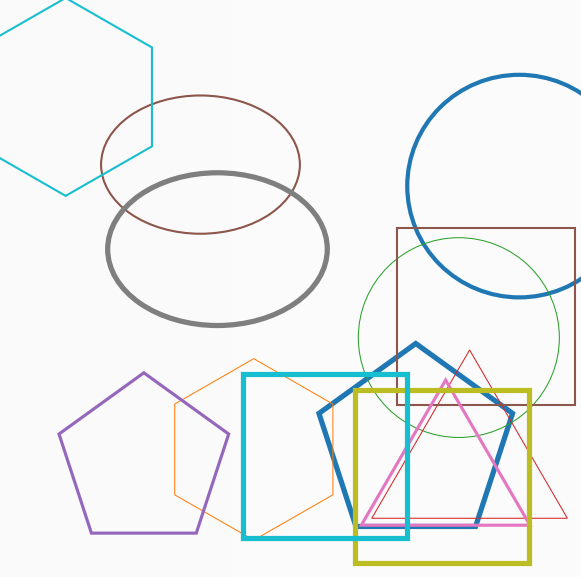[{"shape": "pentagon", "thickness": 2.5, "radius": 0.88, "center": [0.715, 0.229]}, {"shape": "circle", "thickness": 2, "radius": 0.96, "center": [0.893, 0.677]}, {"shape": "hexagon", "thickness": 0.5, "radius": 0.79, "center": [0.437, 0.221]}, {"shape": "circle", "thickness": 0.5, "radius": 0.86, "center": [0.789, 0.415]}, {"shape": "triangle", "thickness": 0.5, "radius": 0.97, "center": [0.808, 0.199]}, {"shape": "pentagon", "thickness": 1.5, "radius": 0.77, "center": [0.247, 0.2]}, {"shape": "square", "thickness": 1, "radius": 0.77, "center": [0.836, 0.451]}, {"shape": "oval", "thickness": 1, "radius": 0.86, "center": [0.345, 0.714]}, {"shape": "triangle", "thickness": 1.5, "radius": 0.84, "center": [0.767, 0.173]}, {"shape": "oval", "thickness": 2.5, "radius": 0.94, "center": [0.374, 0.568]}, {"shape": "square", "thickness": 2.5, "radius": 0.75, "center": [0.761, 0.174]}, {"shape": "square", "thickness": 2.5, "radius": 0.71, "center": [0.559, 0.21]}, {"shape": "hexagon", "thickness": 1, "radius": 0.86, "center": [0.113, 0.831]}]